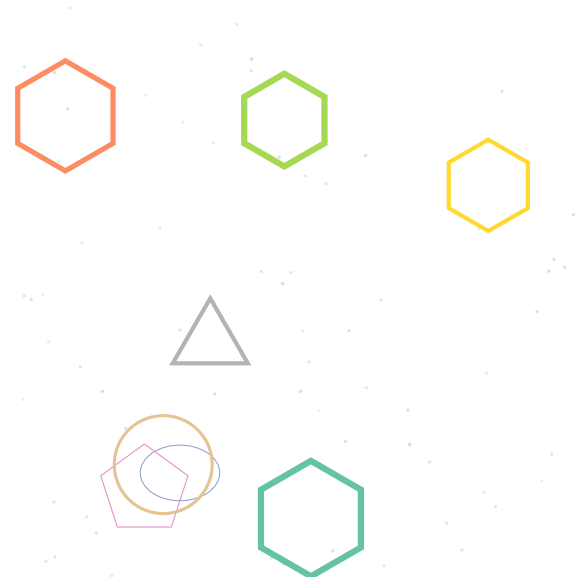[{"shape": "hexagon", "thickness": 3, "radius": 0.5, "center": [0.538, 0.101]}, {"shape": "hexagon", "thickness": 2.5, "radius": 0.48, "center": [0.113, 0.799]}, {"shape": "oval", "thickness": 0.5, "radius": 0.34, "center": [0.312, 0.18]}, {"shape": "pentagon", "thickness": 0.5, "radius": 0.4, "center": [0.25, 0.151]}, {"shape": "hexagon", "thickness": 3, "radius": 0.4, "center": [0.492, 0.791]}, {"shape": "hexagon", "thickness": 2, "radius": 0.4, "center": [0.846, 0.678]}, {"shape": "circle", "thickness": 1.5, "radius": 0.42, "center": [0.283, 0.195]}, {"shape": "triangle", "thickness": 2, "radius": 0.38, "center": [0.364, 0.408]}]